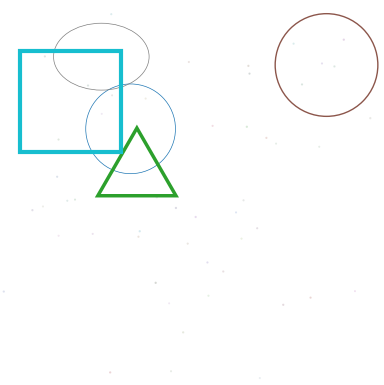[{"shape": "circle", "thickness": 0.5, "radius": 0.58, "center": [0.339, 0.665]}, {"shape": "triangle", "thickness": 2.5, "radius": 0.59, "center": [0.356, 0.55]}, {"shape": "circle", "thickness": 1, "radius": 0.67, "center": [0.848, 0.831]}, {"shape": "oval", "thickness": 0.5, "radius": 0.62, "center": [0.263, 0.853]}, {"shape": "square", "thickness": 3, "radius": 0.66, "center": [0.184, 0.737]}]